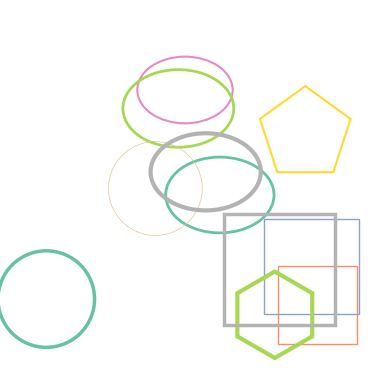[{"shape": "oval", "thickness": 2, "radius": 0.7, "center": [0.571, 0.494]}, {"shape": "circle", "thickness": 2.5, "radius": 0.63, "center": [0.12, 0.223]}, {"shape": "square", "thickness": 1, "radius": 0.51, "center": [0.825, 0.208]}, {"shape": "square", "thickness": 1, "radius": 0.62, "center": [0.809, 0.307]}, {"shape": "oval", "thickness": 1.5, "radius": 0.62, "center": [0.481, 0.766]}, {"shape": "oval", "thickness": 2, "radius": 0.72, "center": [0.463, 0.718]}, {"shape": "hexagon", "thickness": 3, "radius": 0.56, "center": [0.714, 0.182]}, {"shape": "pentagon", "thickness": 1.5, "radius": 0.62, "center": [0.793, 0.653]}, {"shape": "circle", "thickness": 0.5, "radius": 0.61, "center": [0.404, 0.51]}, {"shape": "square", "thickness": 2.5, "radius": 0.72, "center": [0.725, 0.301]}, {"shape": "oval", "thickness": 3, "radius": 0.72, "center": [0.534, 0.554]}]